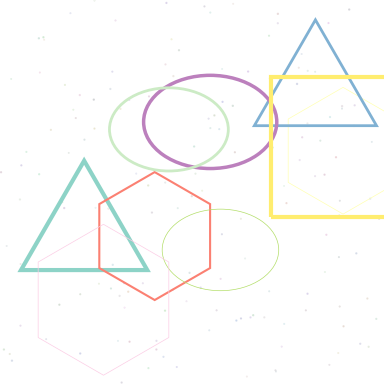[{"shape": "triangle", "thickness": 3, "radius": 0.95, "center": [0.219, 0.393]}, {"shape": "hexagon", "thickness": 0.5, "radius": 0.82, "center": [0.891, 0.609]}, {"shape": "hexagon", "thickness": 1.5, "radius": 0.83, "center": [0.402, 0.387]}, {"shape": "triangle", "thickness": 2, "radius": 0.92, "center": [0.819, 0.765]}, {"shape": "oval", "thickness": 0.5, "radius": 0.76, "center": [0.573, 0.351]}, {"shape": "hexagon", "thickness": 0.5, "radius": 0.98, "center": [0.269, 0.221]}, {"shape": "oval", "thickness": 2.5, "radius": 0.86, "center": [0.546, 0.683]}, {"shape": "oval", "thickness": 2, "radius": 0.77, "center": [0.439, 0.664]}, {"shape": "square", "thickness": 3, "radius": 0.91, "center": [0.887, 0.617]}]